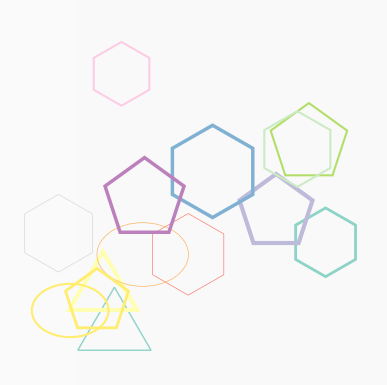[{"shape": "hexagon", "thickness": 2, "radius": 0.45, "center": [0.84, 0.371]}, {"shape": "triangle", "thickness": 1, "radius": 0.55, "center": [0.295, 0.145]}, {"shape": "triangle", "thickness": 3, "radius": 0.51, "center": [0.266, 0.245]}, {"shape": "pentagon", "thickness": 3, "radius": 0.5, "center": [0.712, 0.449]}, {"shape": "hexagon", "thickness": 0.5, "radius": 0.53, "center": [0.486, 0.339]}, {"shape": "hexagon", "thickness": 2.5, "radius": 0.6, "center": [0.549, 0.555]}, {"shape": "oval", "thickness": 0.5, "radius": 0.59, "center": [0.368, 0.339]}, {"shape": "pentagon", "thickness": 1.5, "radius": 0.52, "center": [0.797, 0.629]}, {"shape": "hexagon", "thickness": 1.5, "radius": 0.41, "center": [0.314, 0.808]}, {"shape": "hexagon", "thickness": 0.5, "radius": 0.5, "center": [0.151, 0.394]}, {"shape": "pentagon", "thickness": 2.5, "radius": 0.54, "center": [0.373, 0.483]}, {"shape": "hexagon", "thickness": 1.5, "radius": 0.49, "center": [0.767, 0.613]}, {"shape": "pentagon", "thickness": 2, "radius": 0.43, "center": [0.25, 0.218]}, {"shape": "oval", "thickness": 1.5, "radius": 0.49, "center": [0.181, 0.194]}]